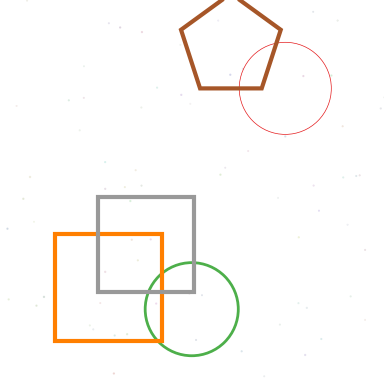[{"shape": "circle", "thickness": 0.5, "radius": 0.6, "center": [0.741, 0.771]}, {"shape": "circle", "thickness": 2, "radius": 0.6, "center": [0.498, 0.197]}, {"shape": "square", "thickness": 3, "radius": 0.69, "center": [0.282, 0.253]}, {"shape": "pentagon", "thickness": 3, "radius": 0.68, "center": [0.6, 0.881]}, {"shape": "square", "thickness": 3, "radius": 0.62, "center": [0.38, 0.365]}]